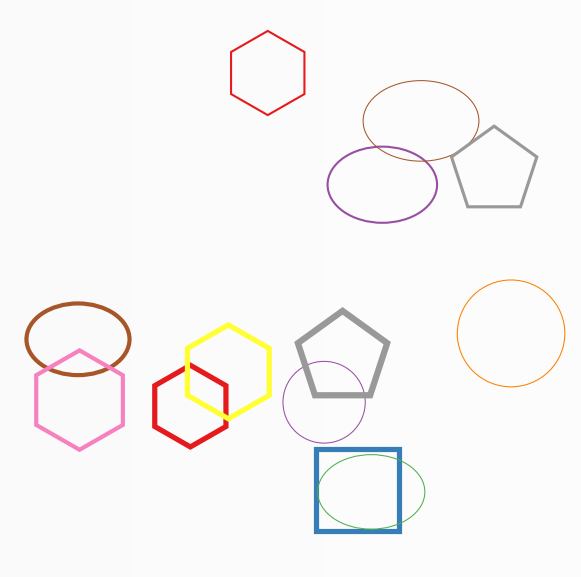[{"shape": "hexagon", "thickness": 2.5, "radius": 0.35, "center": [0.328, 0.296]}, {"shape": "hexagon", "thickness": 1, "radius": 0.36, "center": [0.461, 0.873]}, {"shape": "square", "thickness": 2.5, "radius": 0.36, "center": [0.614, 0.151]}, {"shape": "oval", "thickness": 0.5, "radius": 0.46, "center": [0.639, 0.147]}, {"shape": "oval", "thickness": 1, "radius": 0.47, "center": [0.658, 0.679]}, {"shape": "circle", "thickness": 0.5, "radius": 0.35, "center": [0.558, 0.303]}, {"shape": "circle", "thickness": 0.5, "radius": 0.46, "center": [0.879, 0.422]}, {"shape": "hexagon", "thickness": 2.5, "radius": 0.41, "center": [0.393, 0.355]}, {"shape": "oval", "thickness": 0.5, "radius": 0.5, "center": [0.724, 0.79]}, {"shape": "oval", "thickness": 2, "radius": 0.44, "center": [0.134, 0.412]}, {"shape": "hexagon", "thickness": 2, "radius": 0.43, "center": [0.137, 0.306]}, {"shape": "pentagon", "thickness": 1.5, "radius": 0.39, "center": [0.85, 0.703]}, {"shape": "pentagon", "thickness": 3, "radius": 0.4, "center": [0.589, 0.38]}]